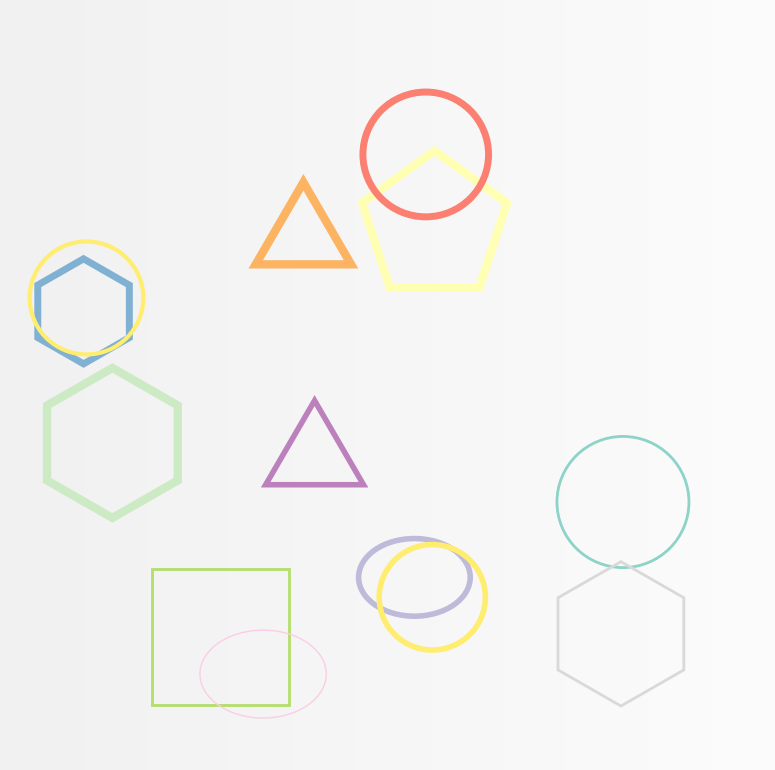[{"shape": "circle", "thickness": 1, "radius": 0.43, "center": [0.804, 0.348]}, {"shape": "pentagon", "thickness": 3, "radius": 0.49, "center": [0.561, 0.706]}, {"shape": "oval", "thickness": 2, "radius": 0.36, "center": [0.535, 0.25]}, {"shape": "circle", "thickness": 2.5, "radius": 0.41, "center": [0.549, 0.799]}, {"shape": "hexagon", "thickness": 2.5, "radius": 0.34, "center": [0.108, 0.596]}, {"shape": "triangle", "thickness": 3, "radius": 0.36, "center": [0.391, 0.692]}, {"shape": "square", "thickness": 1, "radius": 0.44, "center": [0.284, 0.173]}, {"shape": "oval", "thickness": 0.5, "radius": 0.41, "center": [0.339, 0.125]}, {"shape": "hexagon", "thickness": 1, "radius": 0.47, "center": [0.801, 0.177]}, {"shape": "triangle", "thickness": 2, "radius": 0.36, "center": [0.406, 0.407]}, {"shape": "hexagon", "thickness": 3, "radius": 0.49, "center": [0.145, 0.425]}, {"shape": "circle", "thickness": 2, "radius": 0.34, "center": [0.558, 0.224]}, {"shape": "circle", "thickness": 1.5, "radius": 0.37, "center": [0.112, 0.613]}]